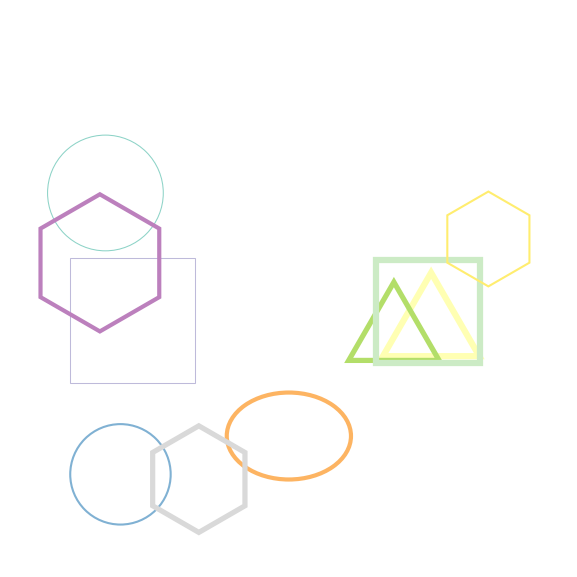[{"shape": "circle", "thickness": 0.5, "radius": 0.5, "center": [0.183, 0.665]}, {"shape": "triangle", "thickness": 3, "radius": 0.48, "center": [0.747, 0.431]}, {"shape": "square", "thickness": 0.5, "radius": 0.54, "center": [0.23, 0.444]}, {"shape": "circle", "thickness": 1, "radius": 0.43, "center": [0.209, 0.178]}, {"shape": "oval", "thickness": 2, "radius": 0.54, "center": [0.5, 0.244]}, {"shape": "triangle", "thickness": 2.5, "radius": 0.45, "center": [0.682, 0.42]}, {"shape": "hexagon", "thickness": 2.5, "radius": 0.46, "center": [0.344, 0.169]}, {"shape": "hexagon", "thickness": 2, "radius": 0.59, "center": [0.173, 0.544]}, {"shape": "square", "thickness": 3, "radius": 0.45, "center": [0.741, 0.459]}, {"shape": "hexagon", "thickness": 1, "radius": 0.41, "center": [0.846, 0.585]}]